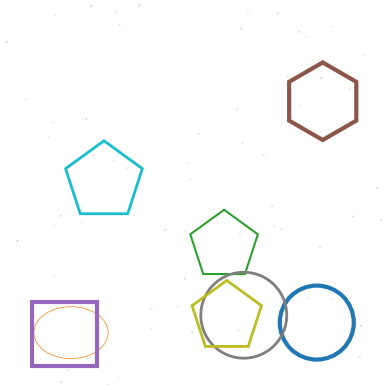[{"shape": "circle", "thickness": 3, "radius": 0.48, "center": [0.823, 0.162]}, {"shape": "oval", "thickness": 0.5, "radius": 0.48, "center": [0.184, 0.136]}, {"shape": "pentagon", "thickness": 1.5, "radius": 0.46, "center": [0.582, 0.363]}, {"shape": "square", "thickness": 3, "radius": 0.42, "center": [0.167, 0.132]}, {"shape": "hexagon", "thickness": 3, "radius": 0.5, "center": [0.838, 0.737]}, {"shape": "circle", "thickness": 2, "radius": 0.56, "center": [0.633, 0.181]}, {"shape": "pentagon", "thickness": 2, "radius": 0.47, "center": [0.589, 0.177]}, {"shape": "pentagon", "thickness": 2, "radius": 0.52, "center": [0.27, 0.53]}]